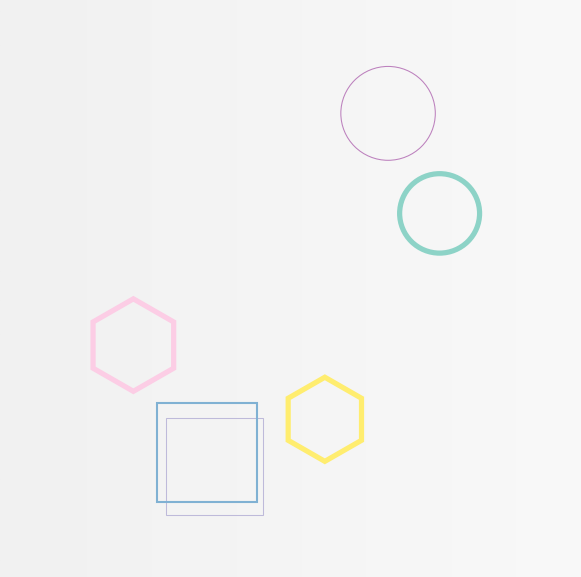[{"shape": "circle", "thickness": 2.5, "radius": 0.34, "center": [0.756, 0.63]}, {"shape": "square", "thickness": 0.5, "radius": 0.42, "center": [0.369, 0.191]}, {"shape": "square", "thickness": 1, "radius": 0.43, "center": [0.356, 0.216]}, {"shape": "hexagon", "thickness": 2.5, "radius": 0.4, "center": [0.229, 0.402]}, {"shape": "circle", "thickness": 0.5, "radius": 0.41, "center": [0.668, 0.803]}, {"shape": "hexagon", "thickness": 2.5, "radius": 0.36, "center": [0.559, 0.273]}]